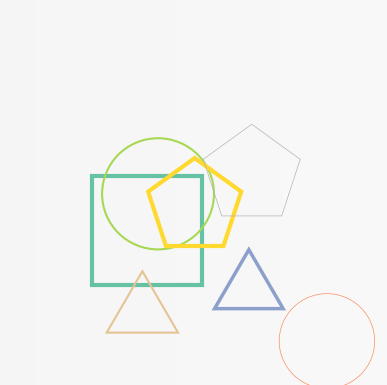[{"shape": "square", "thickness": 3, "radius": 0.71, "center": [0.38, 0.401]}, {"shape": "circle", "thickness": 0.5, "radius": 0.62, "center": [0.844, 0.114]}, {"shape": "triangle", "thickness": 2.5, "radius": 0.51, "center": [0.642, 0.249]}, {"shape": "circle", "thickness": 1.5, "radius": 0.72, "center": [0.408, 0.497]}, {"shape": "pentagon", "thickness": 3, "radius": 0.63, "center": [0.502, 0.463]}, {"shape": "triangle", "thickness": 1.5, "radius": 0.53, "center": [0.367, 0.189]}, {"shape": "pentagon", "thickness": 0.5, "radius": 0.66, "center": [0.65, 0.546]}]